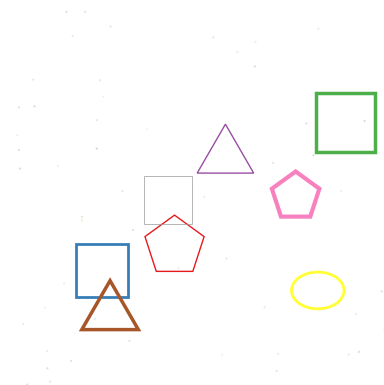[{"shape": "pentagon", "thickness": 1, "radius": 0.4, "center": [0.453, 0.36]}, {"shape": "square", "thickness": 2, "radius": 0.34, "center": [0.266, 0.297]}, {"shape": "square", "thickness": 2.5, "radius": 0.38, "center": [0.898, 0.682]}, {"shape": "triangle", "thickness": 1, "radius": 0.42, "center": [0.586, 0.593]}, {"shape": "oval", "thickness": 2, "radius": 0.34, "center": [0.825, 0.246]}, {"shape": "triangle", "thickness": 2.5, "radius": 0.42, "center": [0.286, 0.186]}, {"shape": "pentagon", "thickness": 3, "radius": 0.32, "center": [0.768, 0.49]}, {"shape": "square", "thickness": 0.5, "radius": 0.31, "center": [0.437, 0.48]}]